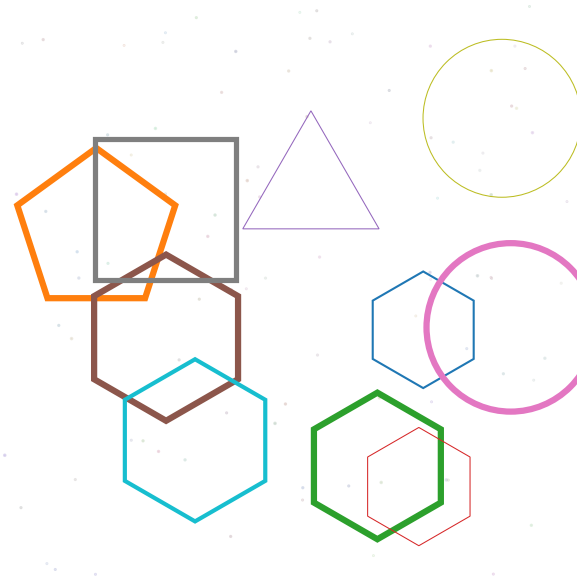[{"shape": "hexagon", "thickness": 1, "radius": 0.5, "center": [0.733, 0.428]}, {"shape": "pentagon", "thickness": 3, "radius": 0.72, "center": [0.167, 0.599]}, {"shape": "hexagon", "thickness": 3, "radius": 0.63, "center": [0.653, 0.192]}, {"shape": "hexagon", "thickness": 0.5, "radius": 0.51, "center": [0.725, 0.157]}, {"shape": "triangle", "thickness": 0.5, "radius": 0.68, "center": [0.538, 0.671]}, {"shape": "hexagon", "thickness": 3, "radius": 0.72, "center": [0.288, 0.414]}, {"shape": "circle", "thickness": 3, "radius": 0.73, "center": [0.884, 0.432]}, {"shape": "square", "thickness": 2.5, "radius": 0.61, "center": [0.287, 0.636]}, {"shape": "circle", "thickness": 0.5, "radius": 0.68, "center": [0.869, 0.794]}, {"shape": "hexagon", "thickness": 2, "radius": 0.7, "center": [0.338, 0.237]}]